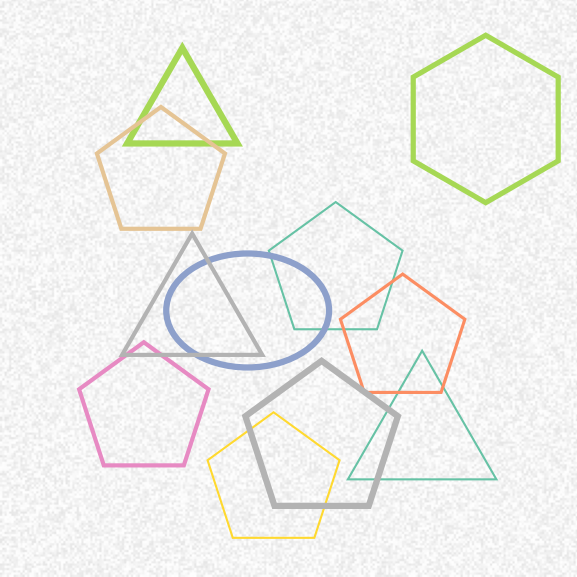[{"shape": "pentagon", "thickness": 1, "radius": 0.61, "center": [0.581, 0.527]}, {"shape": "triangle", "thickness": 1, "radius": 0.74, "center": [0.731, 0.243]}, {"shape": "pentagon", "thickness": 1.5, "radius": 0.57, "center": [0.697, 0.411]}, {"shape": "oval", "thickness": 3, "radius": 0.7, "center": [0.429, 0.462]}, {"shape": "pentagon", "thickness": 2, "radius": 0.59, "center": [0.249, 0.289]}, {"shape": "hexagon", "thickness": 2.5, "radius": 0.72, "center": [0.841, 0.793]}, {"shape": "triangle", "thickness": 3, "radius": 0.55, "center": [0.316, 0.806]}, {"shape": "pentagon", "thickness": 1, "radius": 0.6, "center": [0.474, 0.165]}, {"shape": "pentagon", "thickness": 2, "radius": 0.58, "center": [0.279, 0.697]}, {"shape": "triangle", "thickness": 2, "radius": 0.7, "center": [0.333, 0.455]}, {"shape": "pentagon", "thickness": 3, "radius": 0.69, "center": [0.557, 0.235]}]